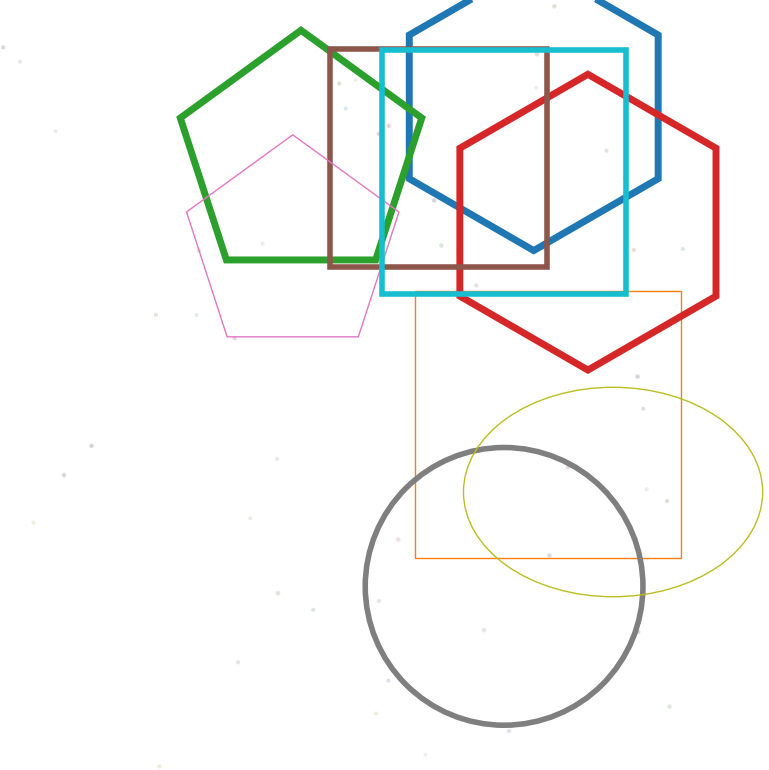[{"shape": "hexagon", "thickness": 2.5, "radius": 0.93, "center": [0.693, 0.861]}, {"shape": "square", "thickness": 0.5, "radius": 0.86, "center": [0.711, 0.449]}, {"shape": "pentagon", "thickness": 2.5, "radius": 0.82, "center": [0.391, 0.796]}, {"shape": "hexagon", "thickness": 2.5, "radius": 0.96, "center": [0.764, 0.711]}, {"shape": "square", "thickness": 2, "radius": 0.71, "center": [0.569, 0.795]}, {"shape": "pentagon", "thickness": 0.5, "radius": 0.73, "center": [0.38, 0.68]}, {"shape": "circle", "thickness": 2, "radius": 0.9, "center": [0.655, 0.238]}, {"shape": "oval", "thickness": 0.5, "radius": 0.97, "center": [0.796, 0.361]}, {"shape": "square", "thickness": 2, "radius": 0.79, "center": [0.654, 0.776]}]